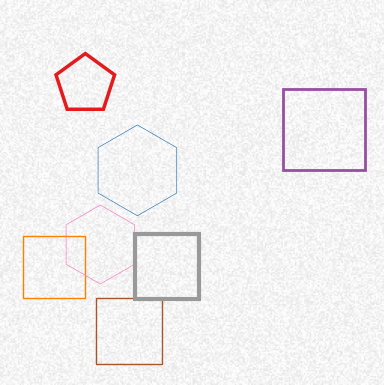[{"shape": "pentagon", "thickness": 2.5, "radius": 0.4, "center": [0.222, 0.781]}, {"shape": "hexagon", "thickness": 0.5, "radius": 0.59, "center": [0.357, 0.558]}, {"shape": "square", "thickness": 2, "radius": 0.53, "center": [0.842, 0.664]}, {"shape": "square", "thickness": 1, "radius": 0.41, "center": [0.141, 0.307]}, {"shape": "square", "thickness": 1, "radius": 0.43, "center": [0.336, 0.14]}, {"shape": "hexagon", "thickness": 0.5, "radius": 0.51, "center": [0.261, 0.365]}, {"shape": "square", "thickness": 3, "radius": 0.42, "center": [0.434, 0.308]}]